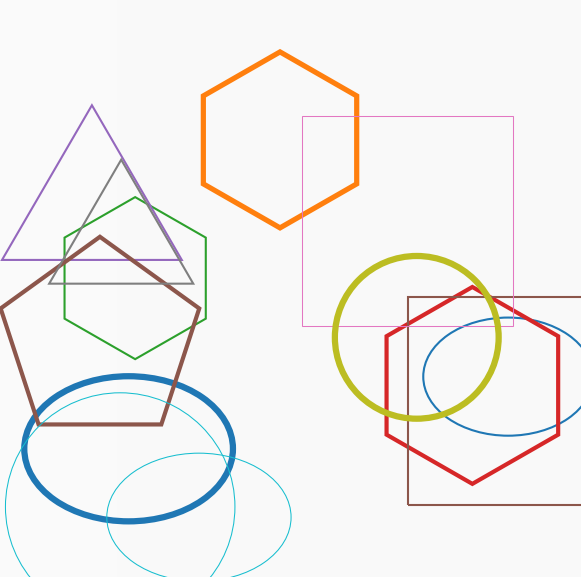[{"shape": "oval", "thickness": 1, "radius": 0.73, "center": [0.874, 0.347]}, {"shape": "oval", "thickness": 3, "radius": 0.9, "center": [0.221, 0.222]}, {"shape": "hexagon", "thickness": 2.5, "radius": 0.76, "center": [0.482, 0.757]}, {"shape": "hexagon", "thickness": 1, "radius": 0.7, "center": [0.233, 0.518]}, {"shape": "hexagon", "thickness": 2, "radius": 0.85, "center": [0.813, 0.332]}, {"shape": "triangle", "thickness": 1, "radius": 0.89, "center": [0.158, 0.638]}, {"shape": "pentagon", "thickness": 2, "radius": 0.9, "center": [0.172, 0.409]}, {"shape": "square", "thickness": 1, "radius": 0.9, "center": [0.883, 0.304]}, {"shape": "square", "thickness": 0.5, "radius": 0.91, "center": [0.701, 0.616]}, {"shape": "triangle", "thickness": 1, "radius": 0.72, "center": [0.209, 0.579]}, {"shape": "circle", "thickness": 3, "radius": 0.7, "center": [0.717, 0.415]}, {"shape": "oval", "thickness": 0.5, "radius": 0.79, "center": [0.342, 0.103]}, {"shape": "circle", "thickness": 0.5, "radius": 0.99, "center": [0.207, 0.122]}]